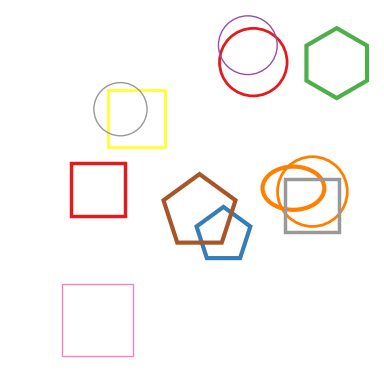[{"shape": "circle", "thickness": 2, "radius": 0.44, "center": [0.658, 0.839]}, {"shape": "square", "thickness": 2.5, "radius": 0.35, "center": [0.254, 0.508]}, {"shape": "pentagon", "thickness": 3, "radius": 0.37, "center": [0.58, 0.389]}, {"shape": "hexagon", "thickness": 3, "radius": 0.45, "center": [0.875, 0.836]}, {"shape": "circle", "thickness": 1, "radius": 0.38, "center": [0.644, 0.883]}, {"shape": "circle", "thickness": 2, "radius": 0.45, "center": [0.811, 0.502]}, {"shape": "oval", "thickness": 3, "radius": 0.4, "center": [0.762, 0.511]}, {"shape": "square", "thickness": 2, "radius": 0.37, "center": [0.354, 0.692]}, {"shape": "pentagon", "thickness": 3, "radius": 0.49, "center": [0.518, 0.449]}, {"shape": "square", "thickness": 1, "radius": 0.47, "center": [0.253, 0.169]}, {"shape": "circle", "thickness": 1, "radius": 0.35, "center": [0.313, 0.716]}, {"shape": "square", "thickness": 2.5, "radius": 0.35, "center": [0.81, 0.466]}]